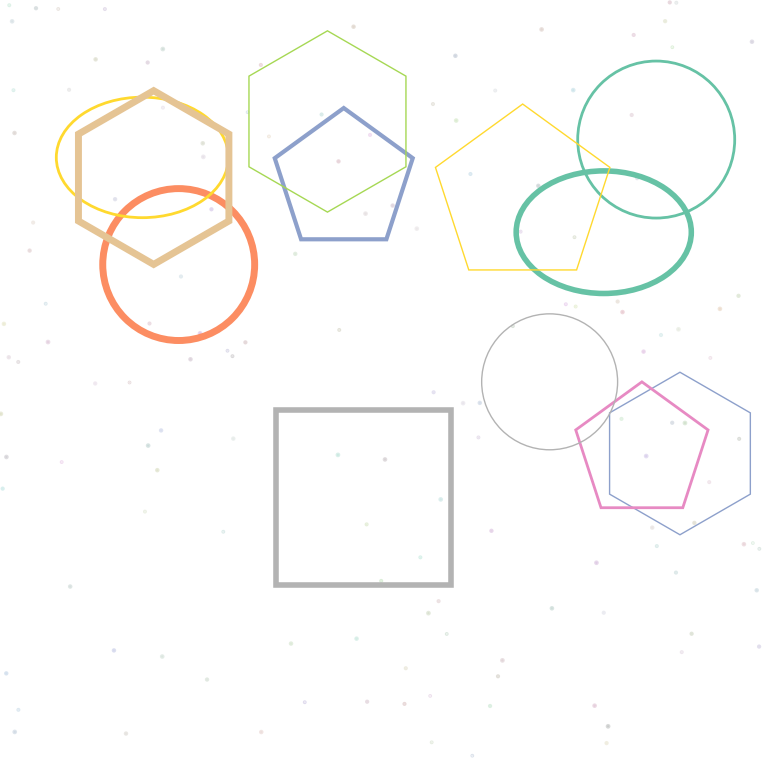[{"shape": "oval", "thickness": 2, "radius": 0.57, "center": [0.784, 0.698]}, {"shape": "circle", "thickness": 1, "radius": 0.51, "center": [0.852, 0.819]}, {"shape": "circle", "thickness": 2.5, "radius": 0.49, "center": [0.232, 0.656]}, {"shape": "pentagon", "thickness": 1.5, "radius": 0.47, "center": [0.446, 0.765]}, {"shape": "hexagon", "thickness": 0.5, "radius": 0.53, "center": [0.883, 0.411]}, {"shape": "pentagon", "thickness": 1, "radius": 0.45, "center": [0.834, 0.414]}, {"shape": "hexagon", "thickness": 0.5, "radius": 0.59, "center": [0.425, 0.842]}, {"shape": "pentagon", "thickness": 0.5, "radius": 0.6, "center": [0.679, 0.746]}, {"shape": "oval", "thickness": 1, "radius": 0.56, "center": [0.185, 0.796]}, {"shape": "hexagon", "thickness": 2.5, "radius": 0.56, "center": [0.2, 0.769]}, {"shape": "circle", "thickness": 0.5, "radius": 0.44, "center": [0.714, 0.504]}, {"shape": "square", "thickness": 2, "radius": 0.57, "center": [0.472, 0.354]}]